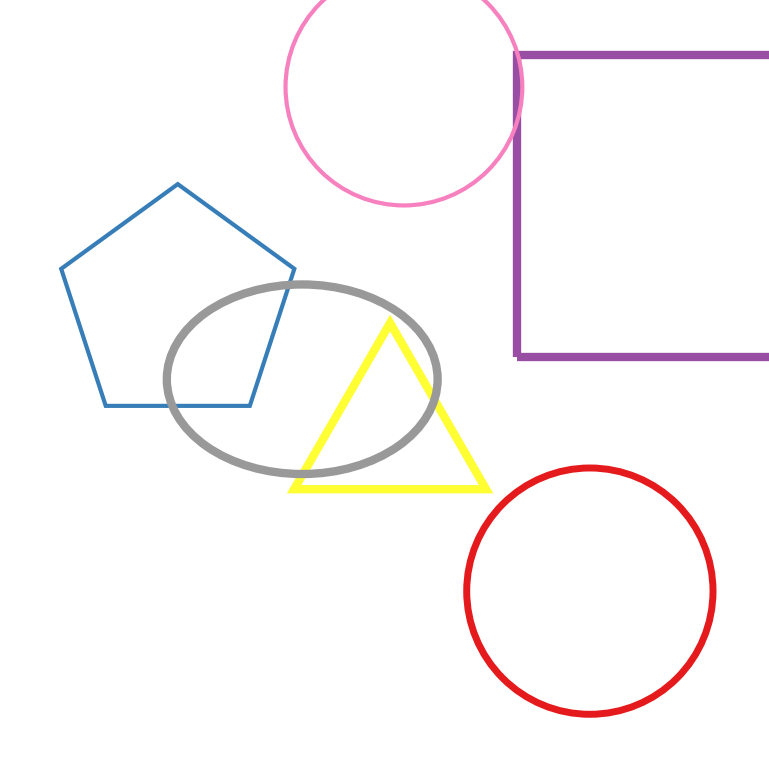[{"shape": "circle", "thickness": 2.5, "radius": 0.8, "center": [0.766, 0.232]}, {"shape": "pentagon", "thickness": 1.5, "radius": 0.8, "center": [0.231, 0.602]}, {"shape": "square", "thickness": 3, "radius": 0.98, "center": [0.868, 0.733]}, {"shape": "triangle", "thickness": 3, "radius": 0.72, "center": [0.507, 0.437]}, {"shape": "circle", "thickness": 1.5, "radius": 0.77, "center": [0.525, 0.887]}, {"shape": "oval", "thickness": 3, "radius": 0.88, "center": [0.392, 0.507]}]